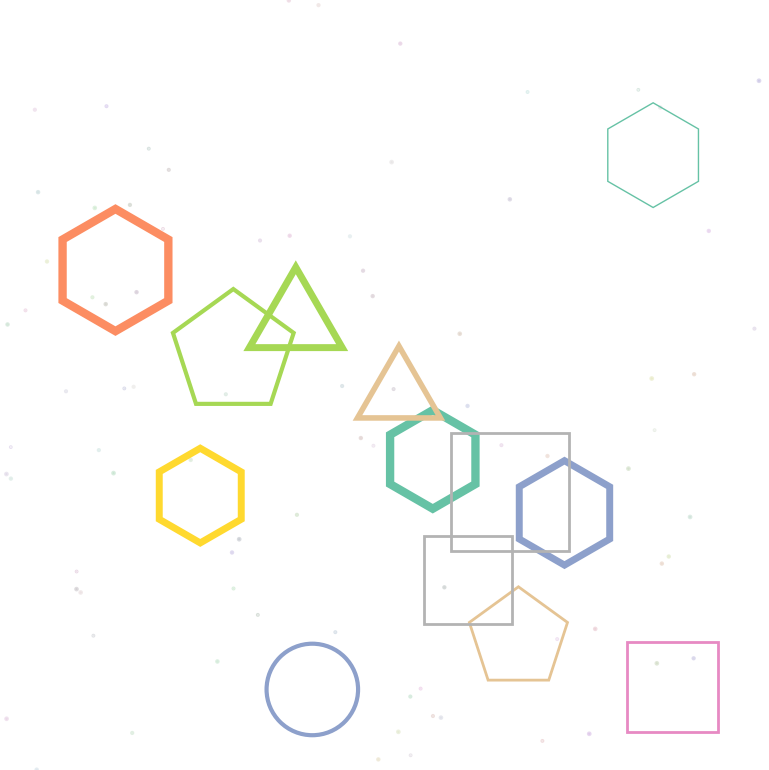[{"shape": "hexagon", "thickness": 3, "radius": 0.32, "center": [0.562, 0.403]}, {"shape": "hexagon", "thickness": 0.5, "radius": 0.34, "center": [0.848, 0.799]}, {"shape": "hexagon", "thickness": 3, "radius": 0.4, "center": [0.15, 0.649]}, {"shape": "circle", "thickness": 1.5, "radius": 0.3, "center": [0.406, 0.105]}, {"shape": "hexagon", "thickness": 2.5, "radius": 0.34, "center": [0.733, 0.334]}, {"shape": "square", "thickness": 1, "radius": 0.29, "center": [0.873, 0.108]}, {"shape": "pentagon", "thickness": 1.5, "radius": 0.41, "center": [0.303, 0.542]}, {"shape": "triangle", "thickness": 2.5, "radius": 0.35, "center": [0.384, 0.583]}, {"shape": "hexagon", "thickness": 2.5, "radius": 0.31, "center": [0.26, 0.356]}, {"shape": "triangle", "thickness": 2, "radius": 0.31, "center": [0.518, 0.488]}, {"shape": "pentagon", "thickness": 1, "radius": 0.34, "center": [0.673, 0.171]}, {"shape": "square", "thickness": 1, "radius": 0.38, "center": [0.662, 0.361]}, {"shape": "square", "thickness": 1, "radius": 0.29, "center": [0.608, 0.247]}]